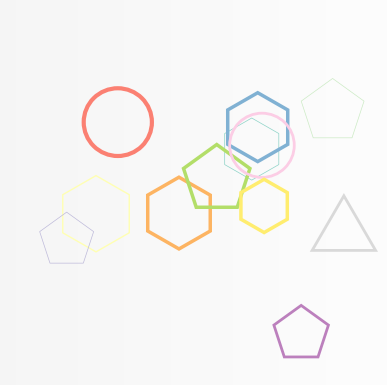[{"shape": "hexagon", "thickness": 0.5, "radius": 0.4, "center": [0.65, 0.613]}, {"shape": "hexagon", "thickness": 1, "radius": 0.5, "center": [0.248, 0.445]}, {"shape": "pentagon", "thickness": 0.5, "radius": 0.37, "center": [0.172, 0.376]}, {"shape": "circle", "thickness": 3, "radius": 0.44, "center": [0.304, 0.683]}, {"shape": "hexagon", "thickness": 2.5, "radius": 0.45, "center": [0.665, 0.67]}, {"shape": "hexagon", "thickness": 2.5, "radius": 0.47, "center": [0.462, 0.447]}, {"shape": "pentagon", "thickness": 2.5, "radius": 0.45, "center": [0.559, 0.535]}, {"shape": "circle", "thickness": 2, "radius": 0.42, "center": [0.676, 0.623]}, {"shape": "triangle", "thickness": 2, "radius": 0.47, "center": [0.887, 0.397]}, {"shape": "pentagon", "thickness": 2, "radius": 0.37, "center": [0.777, 0.133]}, {"shape": "pentagon", "thickness": 0.5, "radius": 0.43, "center": [0.858, 0.711]}, {"shape": "hexagon", "thickness": 2.5, "radius": 0.35, "center": [0.682, 0.465]}]